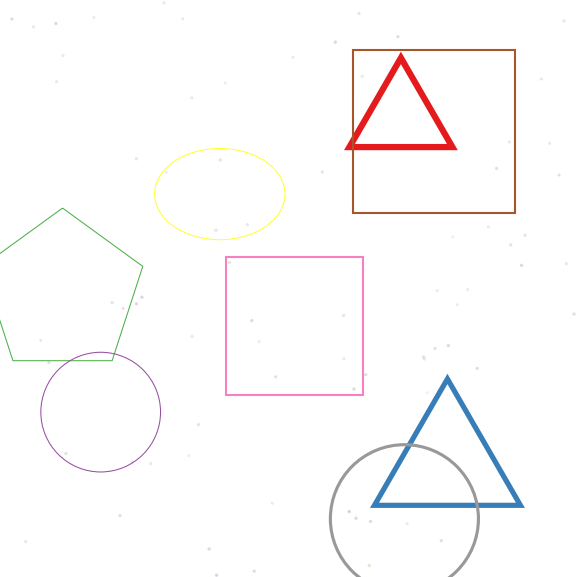[{"shape": "triangle", "thickness": 3, "radius": 0.51, "center": [0.694, 0.796]}, {"shape": "triangle", "thickness": 2.5, "radius": 0.73, "center": [0.775, 0.197]}, {"shape": "pentagon", "thickness": 0.5, "radius": 0.73, "center": [0.108, 0.493]}, {"shape": "circle", "thickness": 0.5, "radius": 0.52, "center": [0.174, 0.286]}, {"shape": "oval", "thickness": 0.5, "radius": 0.56, "center": [0.381, 0.663]}, {"shape": "square", "thickness": 1, "radius": 0.7, "center": [0.751, 0.772]}, {"shape": "square", "thickness": 1, "radius": 0.6, "center": [0.51, 0.434]}, {"shape": "circle", "thickness": 1.5, "radius": 0.64, "center": [0.7, 0.101]}]